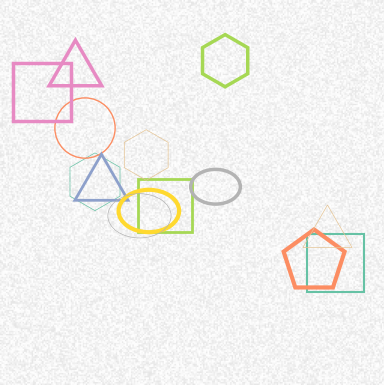[{"shape": "hexagon", "thickness": 0.5, "radius": 0.38, "center": [0.247, 0.528]}, {"shape": "square", "thickness": 1.5, "radius": 0.38, "center": [0.872, 0.316]}, {"shape": "circle", "thickness": 1, "radius": 0.39, "center": [0.221, 0.667]}, {"shape": "pentagon", "thickness": 3, "radius": 0.42, "center": [0.816, 0.321]}, {"shape": "triangle", "thickness": 2, "radius": 0.4, "center": [0.264, 0.52]}, {"shape": "square", "thickness": 2.5, "radius": 0.38, "center": [0.109, 0.76]}, {"shape": "triangle", "thickness": 2.5, "radius": 0.39, "center": [0.196, 0.817]}, {"shape": "square", "thickness": 2, "radius": 0.35, "center": [0.428, 0.466]}, {"shape": "hexagon", "thickness": 2.5, "radius": 0.34, "center": [0.585, 0.842]}, {"shape": "oval", "thickness": 3, "radius": 0.39, "center": [0.387, 0.452]}, {"shape": "hexagon", "thickness": 0.5, "radius": 0.33, "center": [0.38, 0.597]}, {"shape": "triangle", "thickness": 0.5, "radius": 0.37, "center": [0.851, 0.394]}, {"shape": "oval", "thickness": 0.5, "radius": 0.41, "center": [0.362, 0.439]}, {"shape": "oval", "thickness": 2.5, "radius": 0.32, "center": [0.56, 0.515]}]